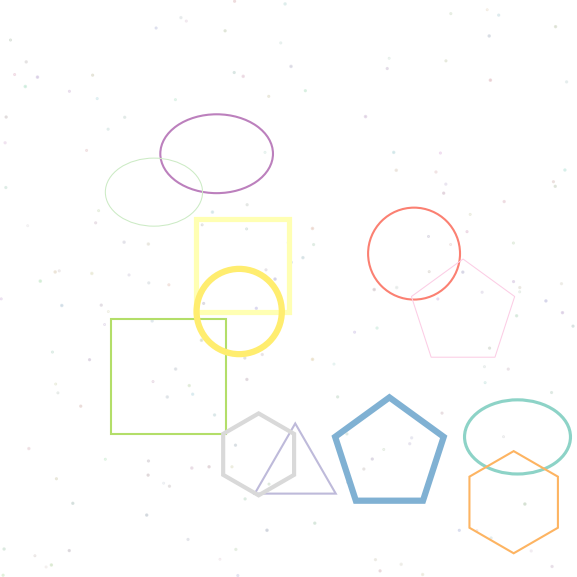[{"shape": "oval", "thickness": 1.5, "radius": 0.46, "center": [0.896, 0.243]}, {"shape": "square", "thickness": 2.5, "radius": 0.4, "center": [0.42, 0.539]}, {"shape": "triangle", "thickness": 1, "radius": 0.4, "center": [0.511, 0.185]}, {"shape": "circle", "thickness": 1, "radius": 0.4, "center": [0.717, 0.56]}, {"shape": "pentagon", "thickness": 3, "radius": 0.49, "center": [0.674, 0.212]}, {"shape": "hexagon", "thickness": 1, "radius": 0.44, "center": [0.889, 0.13]}, {"shape": "square", "thickness": 1, "radius": 0.5, "center": [0.292, 0.347]}, {"shape": "pentagon", "thickness": 0.5, "radius": 0.47, "center": [0.802, 0.457]}, {"shape": "hexagon", "thickness": 2, "radius": 0.35, "center": [0.448, 0.212]}, {"shape": "oval", "thickness": 1, "radius": 0.49, "center": [0.375, 0.733]}, {"shape": "oval", "thickness": 0.5, "radius": 0.42, "center": [0.267, 0.666]}, {"shape": "circle", "thickness": 3, "radius": 0.37, "center": [0.414, 0.46]}]